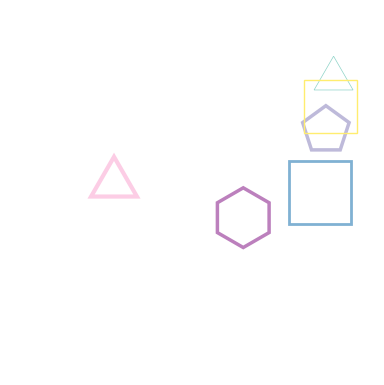[{"shape": "triangle", "thickness": 0.5, "radius": 0.29, "center": [0.866, 0.796]}, {"shape": "pentagon", "thickness": 2.5, "radius": 0.32, "center": [0.846, 0.662]}, {"shape": "square", "thickness": 2, "radius": 0.41, "center": [0.831, 0.5]}, {"shape": "triangle", "thickness": 3, "radius": 0.34, "center": [0.296, 0.524]}, {"shape": "hexagon", "thickness": 2.5, "radius": 0.39, "center": [0.632, 0.435]}, {"shape": "square", "thickness": 1, "radius": 0.34, "center": [0.858, 0.724]}]